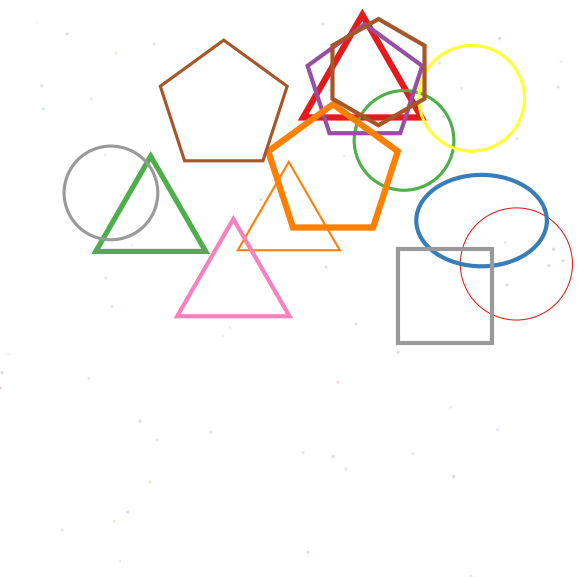[{"shape": "circle", "thickness": 0.5, "radius": 0.49, "center": [0.894, 0.542]}, {"shape": "triangle", "thickness": 3, "radius": 0.59, "center": [0.627, 0.855]}, {"shape": "oval", "thickness": 2, "radius": 0.57, "center": [0.834, 0.617]}, {"shape": "circle", "thickness": 1.5, "radius": 0.43, "center": [0.7, 0.756]}, {"shape": "triangle", "thickness": 2.5, "radius": 0.55, "center": [0.261, 0.619]}, {"shape": "pentagon", "thickness": 2, "radius": 0.52, "center": [0.632, 0.853]}, {"shape": "triangle", "thickness": 1, "radius": 0.51, "center": [0.5, 0.617]}, {"shape": "pentagon", "thickness": 3, "radius": 0.59, "center": [0.577, 0.701]}, {"shape": "circle", "thickness": 1.5, "radius": 0.46, "center": [0.817, 0.829]}, {"shape": "hexagon", "thickness": 2, "radius": 0.46, "center": [0.655, 0.874]}, {"shape": "pentagon", "thickness": 1.5, "radius": 0.58, "center": [0.387, 0.814]}, {"shape": "triangle", "thickness": 2, "radius": 0.56, "center": [0.404, 0.508]}, {"shape": "circle", "thickness": 1.5, "radius": 0.41, "center": [0.192, 0.665]}, {"shape": "square", "thickness": 2, "radius": 0.41, "center": [0.771, 0.487]}]